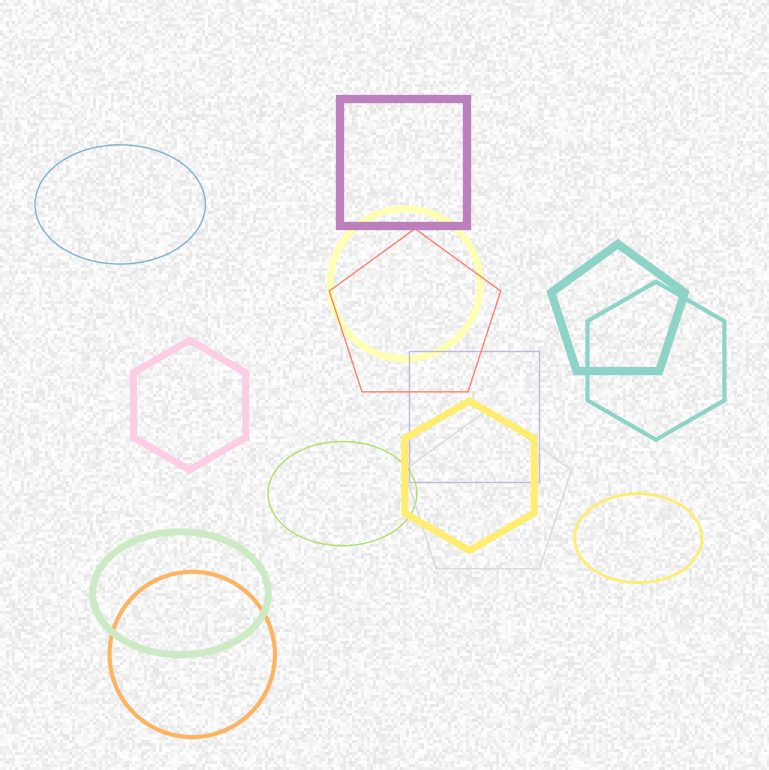[{"shape": "hexagon", "thickness": 1.5, "radius": 0.51, "center": [0.852, 0.531]}, {"shape": "pentagon", "thickness": 3, "radius": 0.46, "center": [0.803, 0.592]}, {"shape": "circle", "thickness": 2.5, "radius": 0.49, "center": [0.526, 0.631]}, {"shape": "square", "thickness": 0.5, "radius": 0.42, "center": [0.616, 0.459]}, {"shape": "pentagon", "thickness": 0.5, "radius": 0.59, "center": [0.539, 0.586]}, {"shape": "oval", "thickness": 0.5, "radius": 0.55, "center": [0.156, 0.734]}, {"shape": "circle", "thickness": 1.5, "radius": 0.54, "center": [0.25, 0.15]}, {"shape": "oval", "thickness": 0.5, "radius": 0.48, "center": [0.445, 0.359]}, {"shape": "hexagon", "thickness": 2.5, "radius": 0.42, "center": [0.246, 0.474]}, {"shape": "pentagon", "thickness": 0.5, "radius": 0.57, "center": [0.633, 0.354]}, {"shape": "square", "thickness": 3, "radius": 0.41, "center": [0.524, 0.789]}, {"shape": "oval", "thickness": 2.5, "radius": 0.57, "center": [0.234, 0.229]}, {"shape": "hexagon", "thickness": 2.5, "radius": 0.49, "center": [0.61, 0.382]}, {"shape": "oval", "thickness": 1, "radius": 0.41, "center": [0.829, 0.301]}]